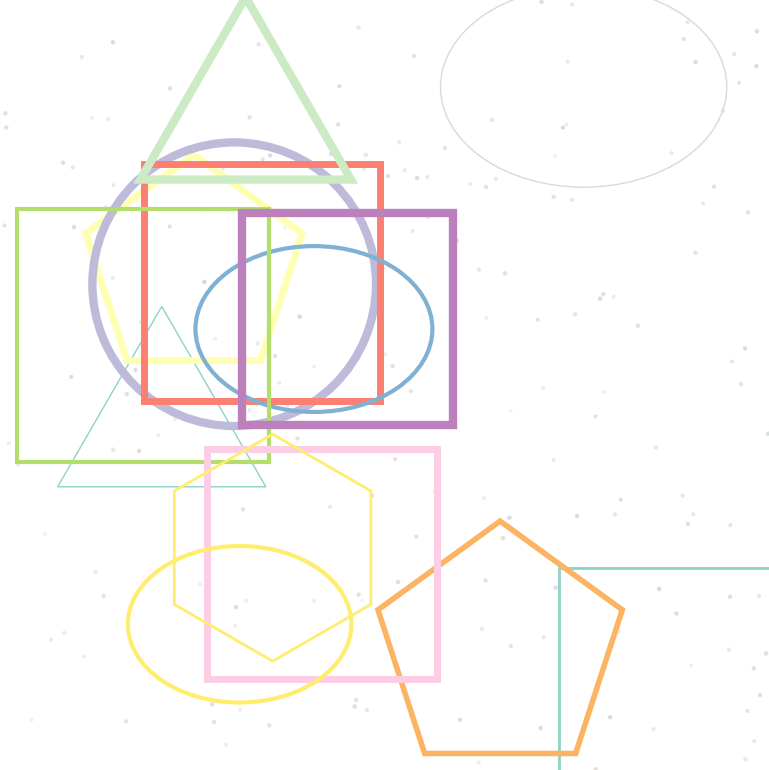[{"shape": "square", "thickness": 1, "radius": 0.74, "center": [0.875, 0.114]}, {"shape": "triangle", "thickness": 0.5, "radius": 0.78, "center": [0.21, 0.446]}, {"shape": "pentagon", "thickness": 2.5, "radius": 0.74, "center": [0.252, 0.651]}, {"shape": "circle", "thickness": 3, "radius": 0.92, "center": [0.304, 0.631]}, {"shape": "square", "thickness": 2.5, "radius": 0.77, "center": [0.341, 0.633]}, {"shape": "oval", "thickness": 1.5, "radius": 0.77, "center": [0.408, 0.573]}, {"shape": "pentagon", "thickness": 2, "radius": 0.83, "center": [0.65, 0.156]}, {"shape": "square", "thickness": 1.5, "radius": 0.82, "center": [0.186, 0.564]}, {"shape": "square", "thickness": 2.5, "radius": 0.75, "center": [0.418, 0.267]}, {"shape": "oval", "thickness": 0.5, "radius": 0.93, "center": [0.758, 0.887]}, {"shape": "square", "thickness": 3, "radius": 0.69, "center": [0.451, 0.586]}, {"shape": "triangle", "thickness": 3, "radius": 0.79, "center": [0.319, 0.846]}, {"shape": "oval", "thickness": 1.5, "radius": 0.73, "center": [0.311, 0.189]}, {"shape": "hexagon", "thickness": 1, "radius": 0.74, "center": [0.354, 0.289]}]